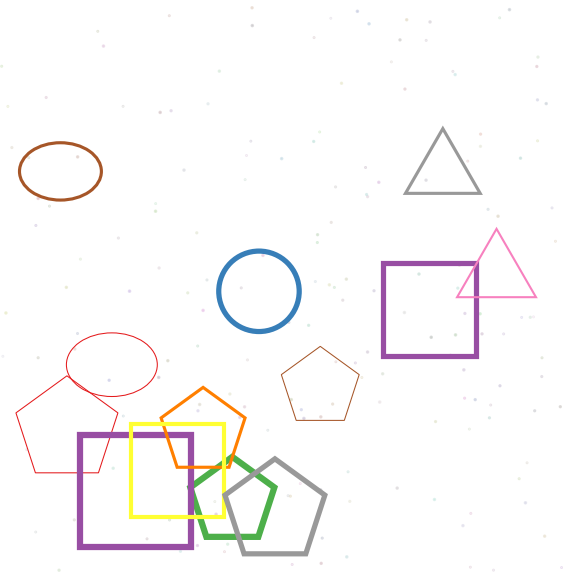[{"shape": "pentagon", "thickness": 0.5, "radius": 0.46, "center": [0.116, 0.256]}, {"shape": "oval", "thickness": 0.5, "radius": 0.39, "center": [0.194, 0.368]}, {"shape": "circle", "thickness": 2.5, "radius": 0.35, "center": [0.448, 0.495]}, {"shape": "pentagon", "thickness": 3, "radius": 0.38, "center": [0.402, 0.131]}, {"shape": "square", "thickness": 2.5, "radius": 0.4, "center": [0.744, 0.463]}, {"shape": "square", "thickness": 3, "radius": 0.48, "center": [0.234, 0.149]}, {"shape": "pentagon", "thickness": 1.5, "radius": 0.38, "center": [0.352, 0.252]}, {"shape": "square", "thickness": 2, "radius": 0.4, "center": [0.307, 0.184]}, {"shape": "pentagon", "thickness": 0.5, "radius": 0.35, "center": [0.555, 0.329]}, {"shape": "oval", "thickness": 1.5, "radius": 0.35, "center": [0.105, 0.702]}, {"shape": "triangle", "thickness": 1, "radius": 0.39, "center": [0.86, 0.524]}, {"shape": "triangle", "thickness": 1.5, "radius": 0.37, "center": [0.767, 0.702]}, {"shape": "pentagon", "thickness": 2.5, "radius": 0.45, "center": [0.476, 0.114]}]